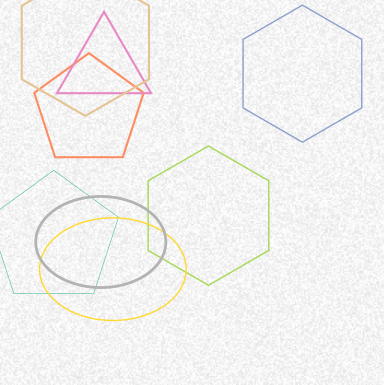[{"shape": "pentagon", "thickness": 0.5, "radius": 0.88, "center": [0.14, 0.381]}, {"shape": "pentagon", "thickness": 1.5, "radius": 0.75, "center": [0.231, 0.713]}, {"shape": "hexagon", "thickness": 1, "radius": 0.89, "center": [0.785, 0.809]}, {"shape": "triangle", "thickness": 1.5, "radius": 0.71, "center": [0.27, 0.828]}, {"shape": "hexagon", "thickness": 1, "radius": 0.9, "center": [0.541, 0.44]}, {"shape": "oval", "thickness": 1, "radius": 0.95, "center": [0.293, 0.301]}, {"shape": "hexagon", "thickness": 1.5, "radius": 0.95, "center": [0.222, 0.89]}, {"shape": "oval", "thickness": 2, "radius": 0.85, "center": [0.262, 0.371]}]